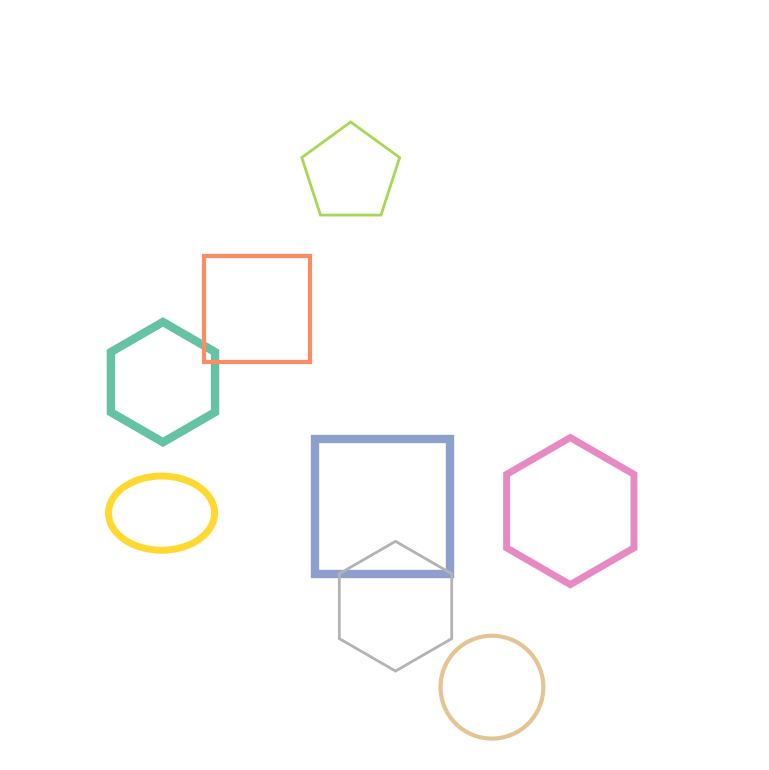[{"shape": "hexagon", "thickness": 3, "radius": 0.39, "center": [0.212, 0.504]}, {"shape": "square", "thickness": 1.5, "radius": 0.34, "center": [0.333, 0.599]}, {"shape": "square", "thickness": 3, "radius": 0.44, "center": [0.497, 0.342]}, {"shape": "hexagon", "thickness": 2.5, "radius": 0.48, "center": [0.741, 0.336]}, {"shape": "pentagon", "thickness": 1, "radius": 0.33, "center": [0.455, 0.775]}, {"shape": "oval", "thickness": 2.5, "radius": 0.34, "center": [0.21, 0.334]}, {"shape": "circle", "thickness": 1.5, "radius": 0.33, "center": [0.639, 0.108]}, {"shape": "hexagon", "thickness": 1, "radius": 0.42, "center": [0.514, 0.213]}]